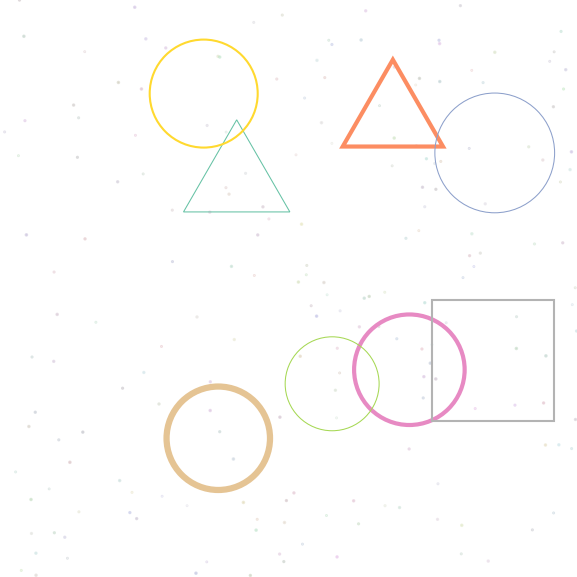[{"shape": "triangle", "thickness": 0.5, "radius": 0.53, "center": [0.41, 0.685]}, {"shape": "triangle", "thickness": 2, "radius": 0.5, "center": [0.68, 0.796]}, {"shape": "circle", "thickness": 0.5, "radius": 0.52, "center": [0.857, 0.734]}, {"shape": "circle", "thickness": 2, "radius": 0.48, "center": [0.709, 0.359]}, {"shape": "circle", "thickness": 0.5, "radius": 0.41, "center": [0.575, 0.335]}, {"shape": "circle", "thickness": 1, "radius": 0.47, "center": [0.353, 0.837]}, {"shape": "circle", "thickness": 3, "radius": 0.45, "center": [0.378, 0.24]}, {"shape": "square", "thickness": 1, "radius": 0.53, "center": [0.854, 0.374]}]